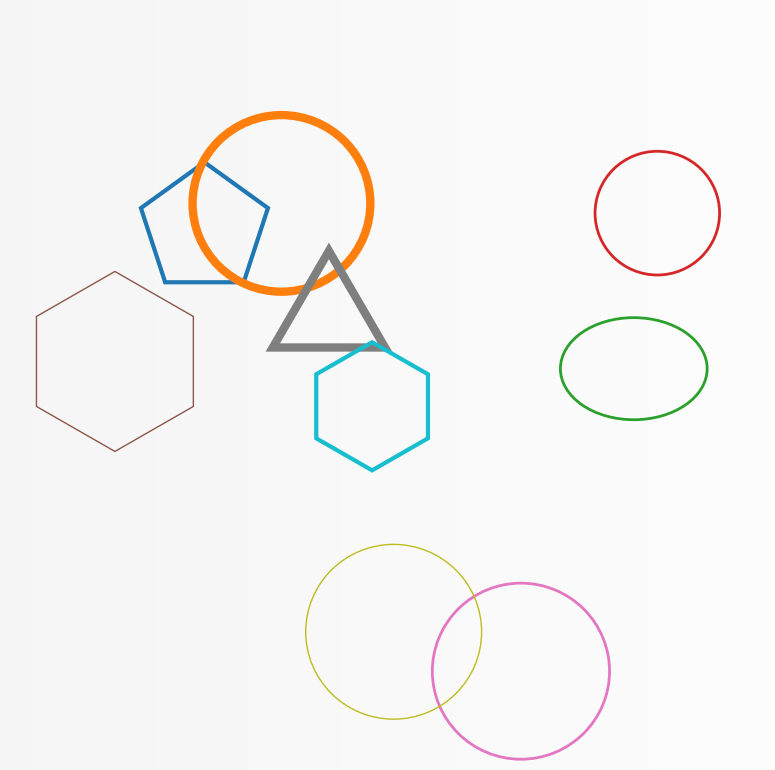[{"shape": "pentagon", "thickness": 1.5, "radius": 0.43, "center": [0.264, 0.703]}, {"shape": "circle", "thickness": 3, "radius": 0.57, "center": [0.363, 0.736]}, {"shape": "oval", "thickness": 1, "radius": 0.47, "center": [0.818, 0.521]}, {"shape": "circle", "thickness": 1, "radius": 0.4, "center": [0.848, 0.723]}, {"shape": "hexagon", "thickness": 0.5, "radius": 0.58, "center": [0.148, 0.531]}, {"shape": "circle", "thickness": 1, "radius": 0.57, "center": [0.672, 0.128]}, {"shape": "triangle", "thickness": 3, "radius": 0.42, "center": [0.424, 0.591]}, {"shape": "circle", "thickness": 0.5, "radius": 0.57, "center": [0.508, 0.18]}, {"shape": "hexagon", "thickness": 1.5, "radius": 0.42, "center": [0.48, 0.472]}]